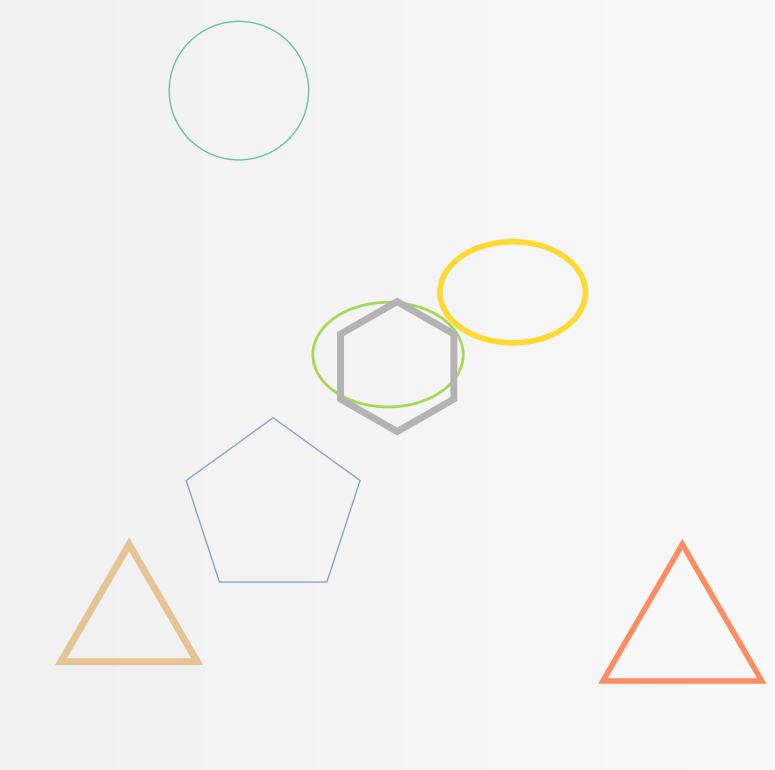[{"shape": "circle", "thickness": 0.5, "radius": 0.45, "center": [0.308, 0.882]}, {"shape": "triangle", "thickness": 2, "radius": 0.59, "center": [0.88, 0.175]}, {"shape": "pentagon", "thickness": 0.5, "radius": 0.59, "center": [0.352, 0.34]}, {"shape": "oval", "thickness": 1, "radius": 0.49, "center": [0.501, 0.539]}, {"shape": "oval", "thickness": 2, "radius": 0.47, "center": [0.662, 0.62]}, {"shape": "triangle", "thickness": 2.5, "radius": 0.51, "center": [0.167, 0.191]}, {"shape": "hexagon", "thickness": 2.5, "radius": 0.42, "center": [0.513, 0.524]}]